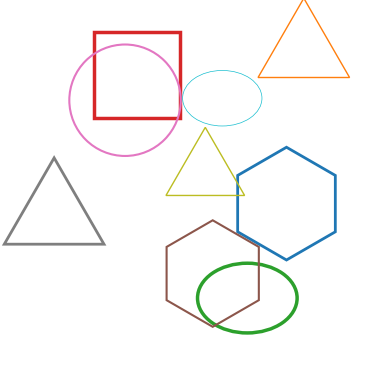[{"shape": "hexagon", "thickness": 2, "radius": 0.73, "center": [0.744, 0.471]}, {"shape": "triangle", "thickness": 1, "radius": 0.69, "center": [0.789, 0.867]}, {"shape": "oval", "thickness": 2.5, "radius": 0.65, "center": [0.642, 0.226]}, {"shape": "square", "thickness": 2.5, "radius": 0.56, "center": [0.356, 0.804]}, {"shape": "hexagon", "thickness": 1.5, "radius": 0.69, "center": [0.553, 0.289]}, {"shape": "circle", "thickness": 1.5, "radius": 0.72, "center": [0.325, 0.74]}, {"shape": "triangle", "thickness": 2, "radius": 0.75, "center": [0.141, 0.44]}, {"shape": "triangle", "thickness": 1, "radius": 0.59, "center": [0.533, 0.551]}, {"shape": "oval", "thickness": 0.5, "radius": 0.52, "center": [0.577, 0.745]}]